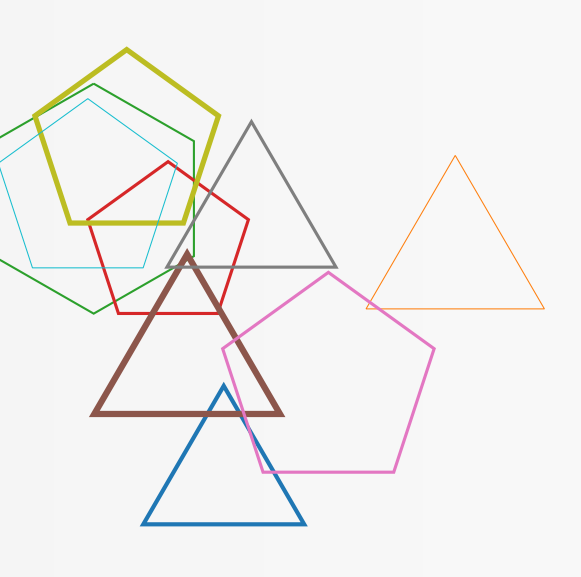[{"shape": "triangle", "thickness": 2, "radius": 0.8, "center": [0.385, 0.171]}, {"shape": "triangle", "thickness": 0.5, "radius": 0.89, "center": [0.783, 0.553]}, {"shape": "hexagon", "thickness": 1, "radius": 1.0, "center": [0.161, 0.655]}, {"shape": "pentagon", "thickness": 1.5, "radius": 0.73, "center": [0.289, 0.574]}, {"shape": "triangle", "thickness": 3, "radius": 0.92, "center": [0.322, 0.374]}, {"shape": "pentagon", "thickness": 1.5, "radius": 0.96, "center": [0.565, 0.336]}, {"shape": "triangle", "thickness": 1.5, "radius": 0.84, "center": [0.433, 0.621]}, {"shape": "pentagon", "thickness": 2.5, "radius": 0.83, "center": [0.218, 0.747]}, {"shape": "pentagon", "thickness": 0.5, "radius": 0.81, "center": [0.151, 0.666]}]